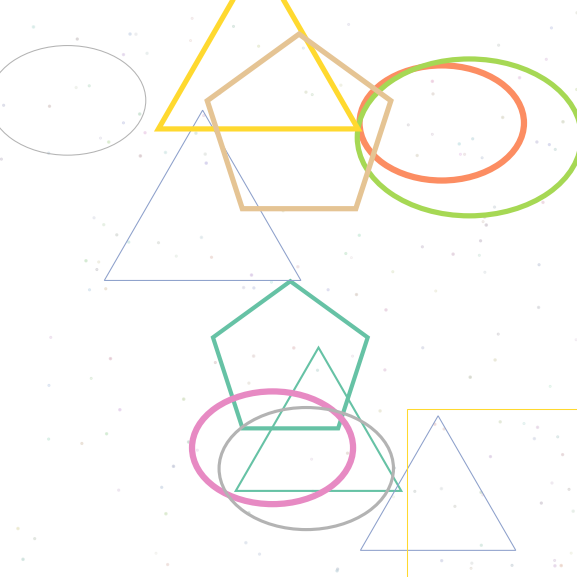[{"shape": "pentagon", "thickness": 2, "radius": 0.7, "center": [0.503, 0.371]}, {"shape": "triangle", "thickness": 1, "radius": 0.83, "center": [0.552, 0.232]}, {"shape": "oval", "thickness": 3, "radius": 0.71, "center": [0.765, 0.786]}, {"shape": "triangle", "thickness": 0.5, "radius": 0.98, "center": [0.351, 0.612]}, {"shape": "triangle", "thickness": 0.5, "radius": 0.78, "center": [0.759, 0.124]}, {"shape": "oval", "thickness": 3, "radius": 0.7, "center": [0.472, 0.224]}, {"shape": "oval", "thickness": 2.5, "radius": 0.97, "center": [0.813, 0.761]}, {"shape": "square", "thickness": 0.5, "radius": 0.88, "center": [0.881, 0.114]}, {"shape": "triangle", "thickness": 2.5, "radius": 1.0, "center": [0.447, 0.876]}, {"shape": "pentagon", "thickness": 2.5, "radius": 0.84, "center": [0.518, 0.773]}, {"shape": "oval", "thickness": 0.5, "radius": 0.68, "center": [0.117, 0.825]}, {"shape": "oval", "thickness": 1.5, "radius": 0.75, "center": [0.53, 0.188]}]